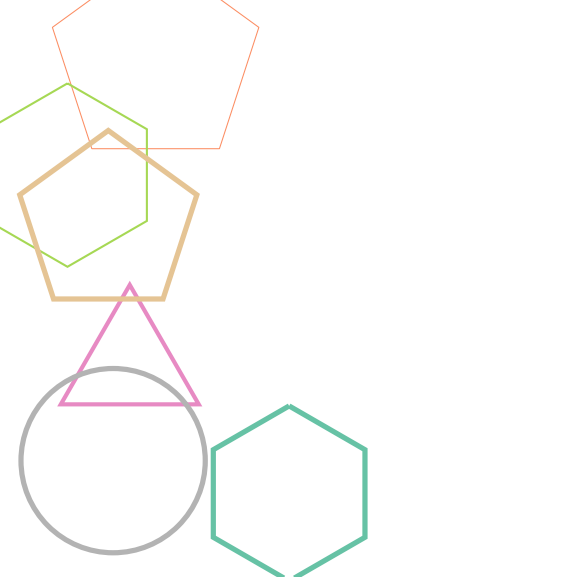[{"shape": "hexagon", "thickness": 2.5, "radius": 0.76, "center": [0.501, 0.145]}, {"shape": "pentagon", "thickness": 0.5, "radius": 0.94, "center": [0.269, 0.894]}, {"shape": "triangle", "thickness": 2, "radius": 0.69, "center": [0.225, 0.368]}, {"shape": "hexagon", "thickness": 1, "radius": 0.79, "center": [0.117, 0.696]}, {"shape": "pentagon", "thickness": 2.5, "radius": 0.81, "center": [0.188, 0.612]}, {"shape": "circle", "thickness": 2.5, "radius": 0.8, "center": [0.196, 0.201]}]